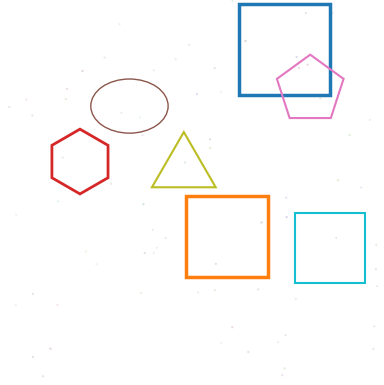[{"shape": "square", "thickness": 2.5, "radius": 0.59, "center": [0.739, 0.871]}, {"shape": "square", "thickness": 2.5, "radius": 0.53, "center": [0.59, 0.386]}, {"shape": "hexagon", "thickness": 2, "radius": 0.42, "center": [0.208, 0.58]}, {"shape": "oval", "thickness": 1, "radius": 0.5, "center": [0.336, 0.724]}, {"shape": "pentagon", "thickness": 1.5, "radius": 0.46, "center": [0.806, 0.767]}, {"shape": "triangle", "thickness": 1.5, "radius": 0.48, "center": [0.477, 0.561]}, {"shape": "square", "thickness": 1.5, "radius": 0.45, "center": [0.858, 0.356]}]